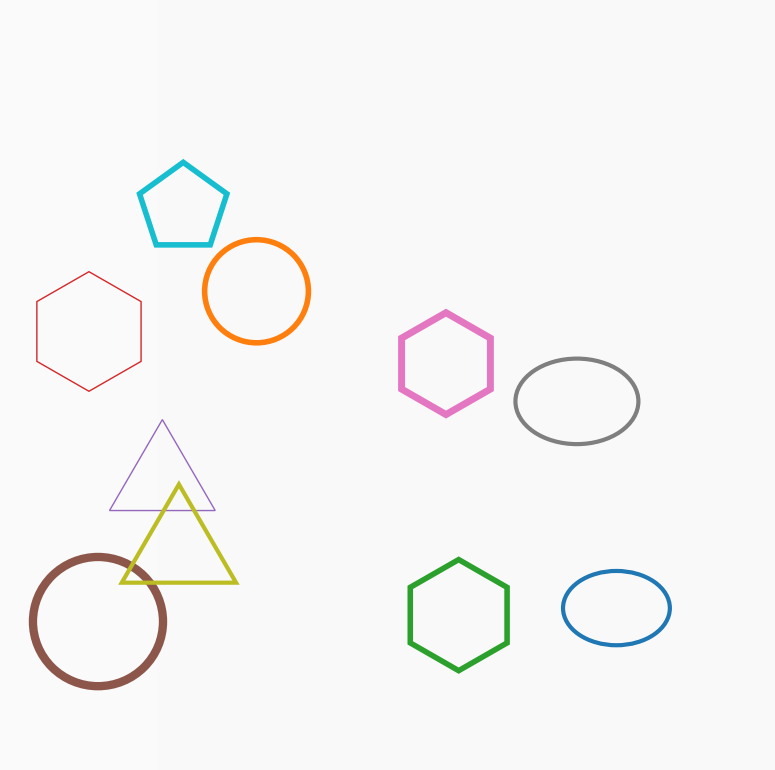[{"shape": "oval", "thickness": 1.5, "radius": 0.34, "center": [0.795, 0.21]}, {"shape": "circle", "thickness": 2, "radius": 0.33, "center": [0.331, 0.622]}, {"shape": "hexagon", "thickness": 2, "radius": 0.36, "center": [0.592, 0.201]}, {"shape": "hexagon", "thickness": 0.5, "radius": 0.39, "center": [0.115, 0.57]}, {"shape": "triangle", "thickness": 0.5, "radius": 0.39, "center": [0.209, 0.376]}, {"shape": "circle", "thickness": 3, "radius": 0.42, "center": [0.126, 0.193]}, {"shape": "hexagon", "thickness": 2.5, "radius": 0.33, "center": [0.575, 0.528]}, {"shape": "oval", "thickness": 1.5, "radius": 0.4, "center": [0.744, 0.479]}, {"shape": "triangle", "thickness": 1.5, "radius": 0.43, "center": [0.231, 0.286]}, {"shape": "pentagon", "thickness": 2, "radius": 0.3, "center": [0.236, 0.73]}]